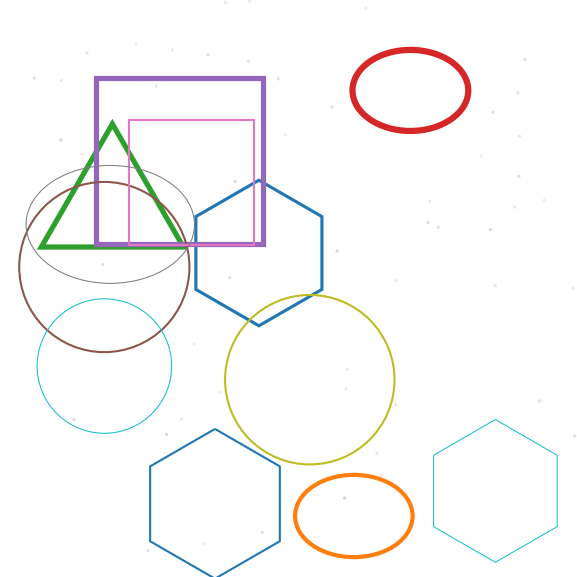[{"shape": "hexagon", "thickness": 1, "radius": 0.65, "center": [0.372, 0.127]}, {"shape": "hexagon", "thickness": 1.5, "radius": 0.63, "center": [0.448, 0.561]}, {"shape": "oval", "thickness": 2, "radius": 0.51, "center": [0.613, 0.106]}, {"shape": "triangle", "thickness": 2.5, "radius": 0.71, "center": [0.195, 0.642]}, {"shape": "oval", "thickness": 3, "radius": 0.5, "center": [0.711, 0.843]}, {"shape": "square", "thickness": 2.5, "radius": 0.72, "center": [0.311, 0.72]}, {"shape": "circle", "thickness": 1, "radius": 0.74, "center": [0.181, 0.537]}, {"shape": "square", "thickness": 1, "radius": 0.54, "center": [0.331, 0.683]}, {"shape": "oval", "thickness": 0.5, "radius": 0.73, "center": [0.191, 0.611]}, {"shape": "circle", "thickness": 1, "radius": 0.73, "center": [0.536, 0.342]}, {"shape": "hexagon", "thickness": 0.5, "radius": 0.62, "center": [0.858, 0.149]}, {"shape": "circle", "thickness": 0.5, "radius": 0.58, "center": [0.181, 0.365]}]